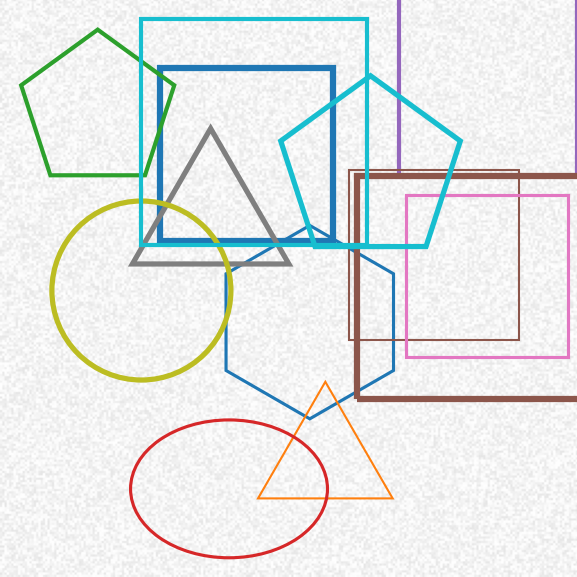[{"shape": "square", "thickness": 3, "radius": 0.75, "center": [0.427, 0.732]}, {"shape": "hexagon", "thickness": 1.5, "radius": 0.84, "center": [0.536, 0.441]}, {"shape": "triangle", "thickness": 1, "radius": 0.67, "center": [0.563, 0.203]}, {"shape": "pentagon", "thickness": 2, "radius": 0.7, "center": [0.169, 0.808]}, {"shape": "oval", "thickness": 1.5, "radius": 0.85, "center": [0.397, 0.153]}, {"shape": "square", "thickness": 2, "radius": 0.77, "center": [0.845, 0.849]}, {"shape": "square", "thickness": 1, "radius": 0.73, "center": [0.752, 0.558]}, {"shape": "square", "thickness": 3, "radius": 0.97, "center": [0.812, 0.502]}, {"shape": "square", "thickness": 1.5, "radius": 0.7, "center": [0.843, 0.522]}, {"shape": "triangle", "thickness": 2.5, "radius": 0.78, "center": [0.365, 0.62]}, {"shape": "circle", "thickness": 2.5, "radius": 0.77, "center": [0.245, 0.496]}, {"shape": "pentagon", "thickness": 2.5, "radius": 0.82, "center": [0.642, 0.704]}, {"shape": "square", "thickness": 2, "radius": 0.98, "center": [0.44, 0.771]}]